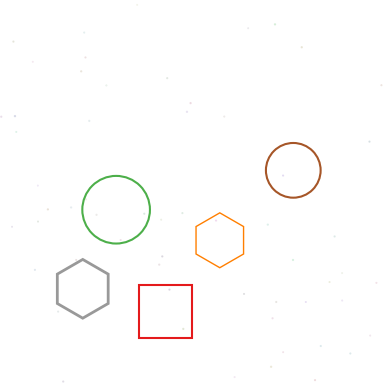[{"shape": "square", "thickness": 1.5, "radius": 0.34, "center": [0.431, 0.191]}, {"shape": "circle", "thickness": 1.5, "radius": 0.44, "center": [0.302, 0.455]}, {"shape": "hexagon", "thickness": 1, "radius": 0.36, "center": [0.571, 0.376]}, {"shape": "circle", "thickness": 1.5, "radius": 0.36, "center": [0.762, 0.558]}, {"shape": "hexagon", "thickness": 2, "radius": 0.38, "center": [0.215, 0.25]}]